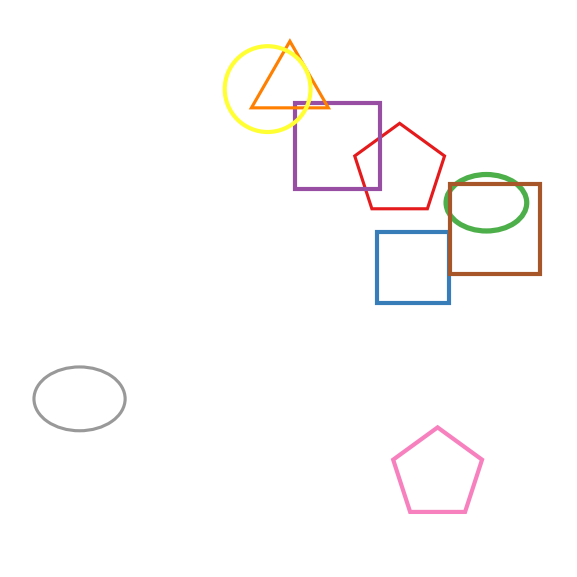[{"shape": "pentagon", "thickness": 1.5, "radius": 0.41, "center": [0.692, 0.704]}, {"shape": "square", "thickness": 2, "radius": 0.31, "center": [0.715, 0.536]}, {"shape": "oval", "thickness": 2.5, "radius": 0.35, "center": [0.842, 0.648]}, {"shape": "square", "thickness": 2, "radius": 0.37, "center": [0.585, 0.746]}, {"shape": "triangle", "thickness": 1.5, "radius": 0.38, "center": [0.502, 0.851]}, {"shape": "circle", "thickness": 2, "radius": 0.37, "center": [0.463, 0.845]}, {"shape": "square", "thickness": 2, "radius": 0.39, "center": [0.858, 0.602]}, {"shape": "pentagon", "thickness": 2, "radius": 0.4, "center": [0.758, 0.178]}, {"shape": "oval", "thickness": 1.5, "radius": 0.39, "center": [0.138, 0.308]}]